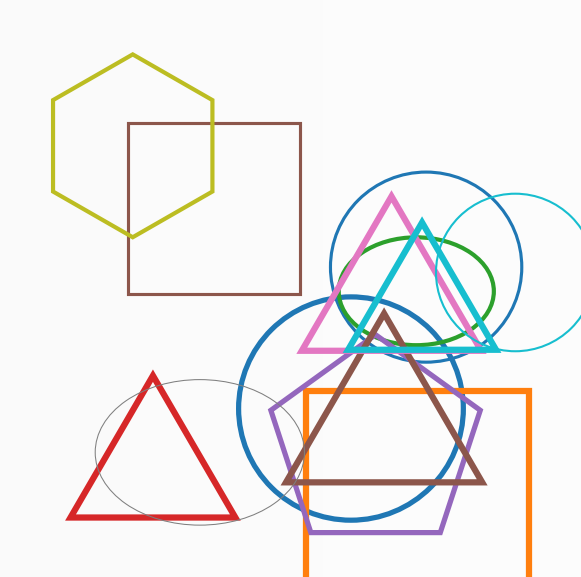[{"shape": "circle", "thickness": 1.5, "radius": 0.82, "center": [0.733, 0.537]}, {"shape": "circle", "thickness": 2.5, "radius": 0.97, "center": [0.604, 0.292]}, {"shape": "square", "thickness": 3, "radius": 0.96, "center": [0.719, 0.13]}, {"shape": "oval", "thickness": 2, "radius": 0.67, "center": [0.716, 0.495]}, {"shape": "triangle", "thickness": 3, "radius": 0.82, "center": [0.263, 0.185]}, {"shape": "pentagon", "thickness": 2.5, "radius": 0.95, "center": [0.646, 0.23]}, {"shape": "square", "thickness": 1.5, "radius": 0.74, "center": [0.368, 0.638]}, {"shape": "triangle", "thickness": 3, "radius": 0.97, "center": [0.661, 0.261]}, {"shape": "triangle", "thickness": 3, "radius": 0.89, "center": [0.674, 0.481]}, {"shape": "oval", "thickness": 0.5, "radius": 0.9, "center": [0.344, 0.216]}, {"shape": "hexagon", "thickness": 2, "radius": 0.79, "center": [0.228, 0.747]}, {"shape": "circle", "thickness": 1, "radius": 0.68, "center": [0.886, 0.527]}, {"shape": "triangle", "thickness": 3, "radius": 0.73, "center": [0.726, 0.467]}]